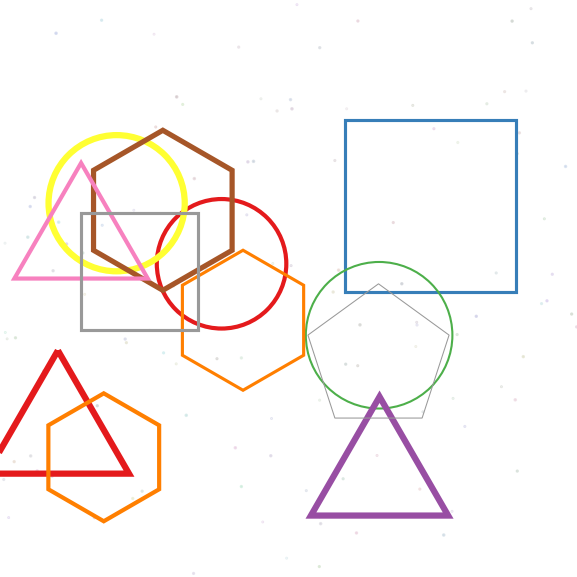[{"shape": "triangle", "thickness": 3, "radius": 0.71, "center": [0.1, 0.25]}, {"shape": "circle", "thickness": 2, "radius": 0.56, "center": [0.384, 0.542]}, {"shape": "square", "thickness": 1.5, "radius": 0.74, "center": [0.746, 0.643]}, {"shape": "circle", "thickness": 1, "radius": 0.63, "center": [0.656, 0.419]}, {"shape": "triangle", "thickness": 3, "radius": 0.69, "center": [0.657, 0.175]}, {"shape": "hexagon", "thickness": 2, "radius": 0.55, "center": [0.18, 0.207]}, {"shape": "hexagon", "thickness": 1.5, "radius": 0.61, "center": [0.421, 0.445]}, {"shape": "circle", "thickness": 3, "radius": 0.59, "center": [0.202, 0.647]}, {"shape": "hexagon", "thickness": 2.5, "radius": 0.69, "center": [0.282, 0.635]}, {"shape": "triangle", "thickness": 2, "radius": 0.67, "center": [0.14, 0.584]}, {"shape": "square", "thickness": 1.5, "radius": 0.51, "center": [0.242, 0.528]}, {"shape": "pentagon", "thickness": 0.5, "radius": 0.64, "center": [0.655, 0.379]}]